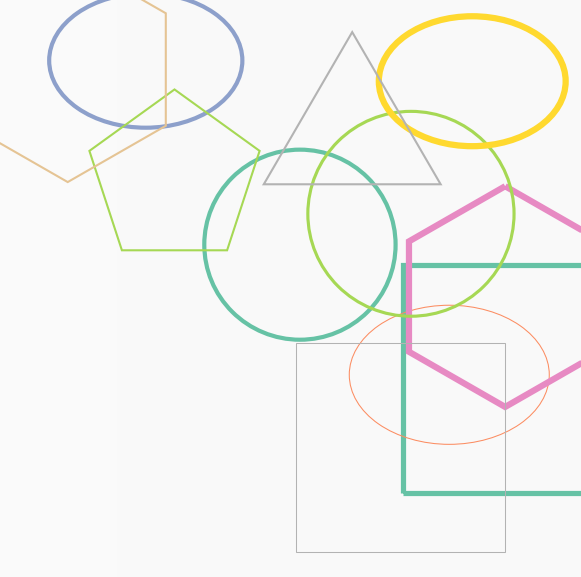[{"shape": "circle", "thickness": 2, "radius": 0.82, "center": [0.516, 0.575]}, {"shape": "square", "thickness": 2.5, "radius": 0.99, "center": [0.89, 0.343]}, {"shape": "oval", "thickness": 0.5, "radius": 0.86, "center": [0.773, 0.35]}, {"shape": "oval", "thickness": 2, "radius": 0.83, "center": [0.251, 0.894]}, {"shape": "hexagon", "thickness": 3, "radius": 0.96, "center": [0.869, 0.486]}, {"shape": "circle", "thickness": 1.5, "radius": 0.89, "center": [0.707, 0.629]}, {"shape": "pentagon", "thickness": 1, "radius": 0.77, "center": [0.3, 0.69]}, {"shape": "oval", "thickness": 3, "radius": 0.8, "center": [0.812, 0.858]}, {"shape": "hexagon", "thickness": 1, "radius": 0.97, "center": [0.116, 0.879]}, {"shape": "triangle", "thickness": 1, "radius": 0.88, "center": [0.606, 0.768]}, {"shape": "square", "thickness": 0.5, "radius": 0.9, "center": [0.689, 0.224]}]